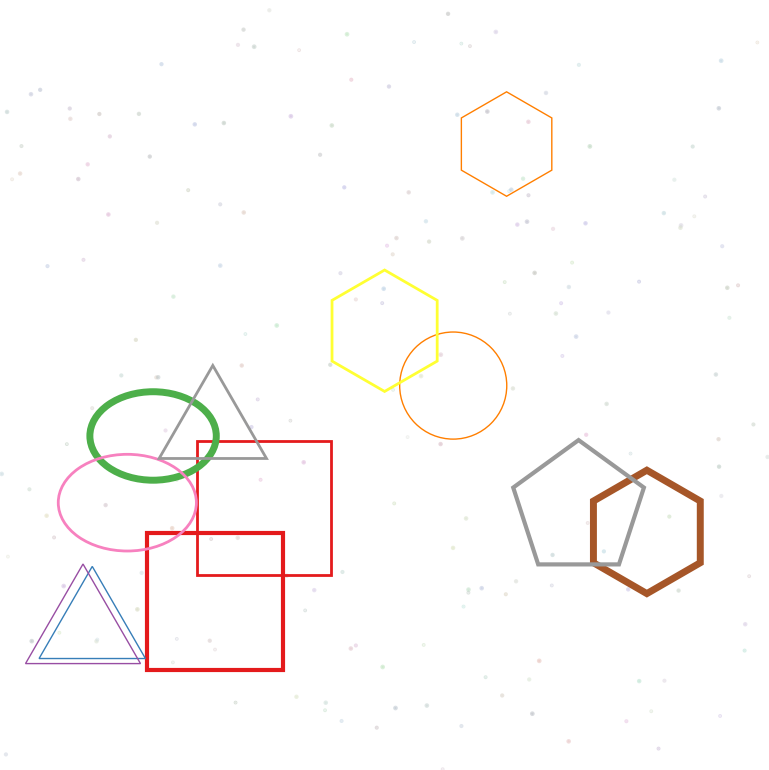[{"shape": "square", "thickness": 1, "radius": 0.43, "center": [0.343, 0.34]}, {"shape": "square", "thickness": 1.5, "radius": 0.44, "center": [0.279, 0.219]}, {"shape": "triangle", "thickness": 0.5, "radius": 0.4, "center": [0.12, 0.185]}, {"shape": "oval", "thickness": 2.5, "radius": 0.41, "center": [0.199, 0.434]}, {"shape": "triangle", "thickness": 0.5, "radius": 0.43, "center": [0.108, 0.181]}, {"shape": "hexagon", "thickness": 0.5, "radius": 0.34, "center": [0.658, 0.813]}, {"shape": "circle", "thickness": 0.5, "radius": 0.35, "center": [0.589, 0.499]}, {"shape": "hexagon", "thickness": 1, "radius": 0.39, "center": [0.499, 0.57]}, {"shape": "hexagon", "thickness": 2.5, "radius": 0.4, "center": [0.84, 0.309]}, {"shape": "oval", "thickness": 1, "radius": 0.45, "center": [0.165, 0.347]}, {"shape": "triangle", "thickness": 1, "radius": 0.4, "center": [0.276, 0.445]}, {"shape": "pentagon", "thickness": 1.5, "radius": 0.45, "center": [0.751, 0.339]}]